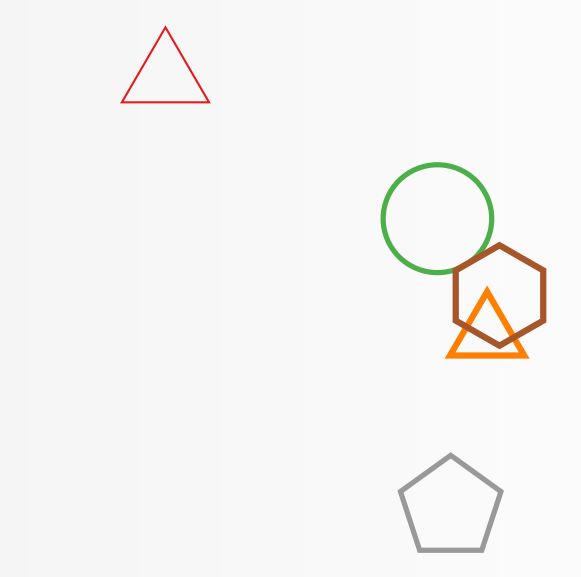[{"shape": "triangle", "thickness": 1, "radius": 0.43, "center": [0.285, 0.865]}, {"shape": "circle", "thickness": 2.5, "radius": 0.47, "center": [0.753, 0.62]}, {"shape": "triangle", "thickness": 3, "radius": 0.37, "center": [0.838, 0.42]}, {"shape": "hexagon", "thickness": 3, "radius": 0.43, "center": [0.859, 0.487]}, {"shape": "pentagon", "thickness": 2.5, "radius": 0.45, "center": [0.775, 0.12]}]